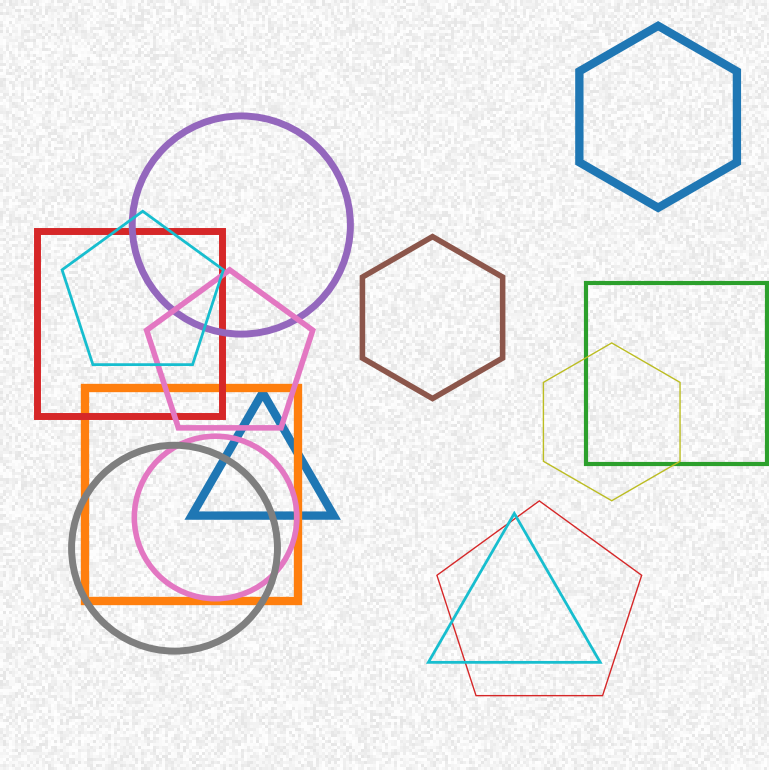[{"shape": "hexagon", "thickness": 3, "radius": 0.59, "center": [0.855, 0.848]}, {"shape": "triangle", "thickness": 3, "radius": 0.53, "center": [0.341, 0.384]}, {"shape": "square", "thickness": 3, "radius": 0.69, "center": [0.248, 0.357]}, {"shape": "square", "thickness": 1.5, "radius": 0.59, "center": [0.878, 0.515]}, {"shape": "square", "thickness": 2.5, "radius": 0.6, "center": [0.168, 0.58]}, {"shape": "pentagon", "thickness": 0.5, "radius": 0.7, "center": [0.7, 0.21]}, {"shape": "circle", "thickness": 2.5, "radius": 0.71, "center": [0.313, 0.708]}, {"shape": "hexagon", "thickness": 2, "radius": 0.53, "center": [0.562, 0.588]}, {"shape": "circle", "thickness": 2, "radius": 0.53, "center": [0.28, 0.328]}, {"shape": "pentagon", "thickness": 2, "radius": 0.57, "center": [0.298, 0.536]}, {"shape": "circle", "thickness": 2.5, "radius": 0.67, "center": [0.227, 0.288]}, {"shape": "hexagon", "thickness": 0.5, "radius": 0.51, "center": [0.794, 0.452]}, {"shape": "pentagon", "thickness": 1, "radius": 0.55, "center": [0.185, 0.616]}, {"shape": "triangle", "thickness": 1, "radius": 0.64, "center": [0.668, 0.204]}]